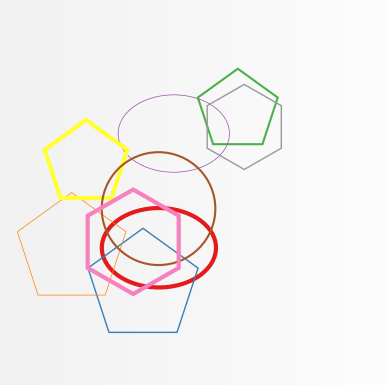[{"shape": "oval", "thickness": 3, "radius": 0.74, "center": [0.41, 0.356]}, {"shape": "pentagon", "thickness": 1, "radius": 0.75, "center": [0.369, 0.258]}, {"shape": "pentagon", "thickness": 1.5, "radius": 0.54, "center": [0.614, 0.713]}, {"shape": "oval", "thickness": 0.5, "radius": 0.72, "center": [0.449, 0.653]}, {"shape": "pentagon", "thickness": 0.5, "radius": 0.74, "center": [0.185, 0.353]}, {"shape": "pentagon", "thickness": 3, "radius": 0.56, "center": [0.222, 0.576]}, {"shape": "circle", "thickness": 1.5, "radius": 0.73, "center": [0.409, 0.458]}, {"shape": "hexagon", "thickness": 3, "radius": 0.68, "center": [0.344, 0.372]}, {"shape": "hexagon", "thickness": 1, "radius": 0.55, "center": [0.63, 0.67]}]